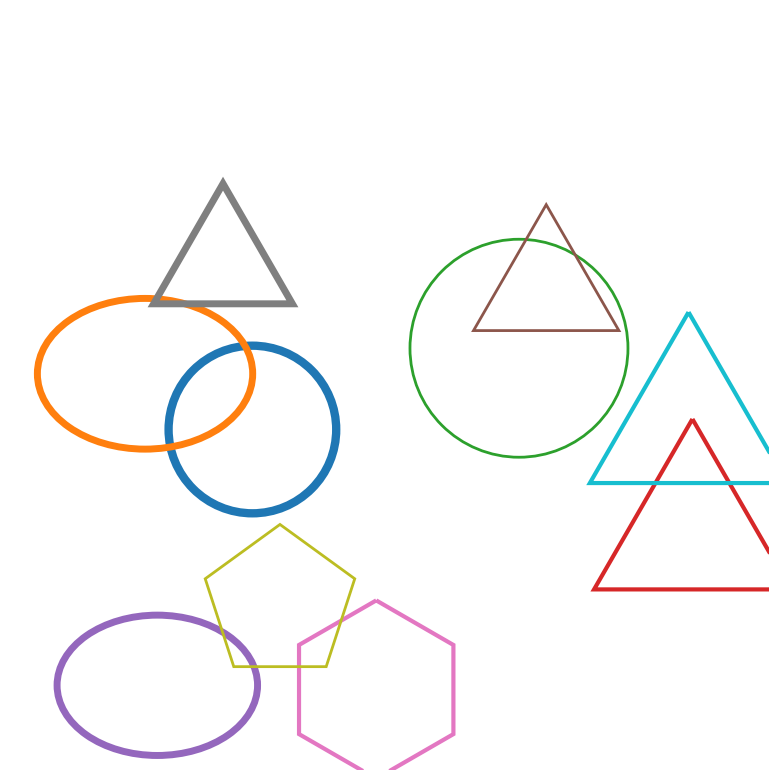[{"shape": "circle", "thickness": 3, "radius": 0.54, "center": [0.328, 0.442]}, {"shape": "oval", "thickness": 2.5, "radius": 0.7, "center": [0.188, 0.515]}, {"shape": "circle", "thickness": 1, "radius": 0.71, "center": [0.674, 0.548]}, {"shape": "triangle", "thickness": 1.5, "radius": 0.74, "center": [0.899, 0.308]}, {"shape": "oval", "thickness": 2.5, "radius": 0.65, "center": [0.204, 0.11]}, {"shape": "triangle", "thickness": 1, "radius": 0.55, "center": [0.709, 0.625]}, {"shape": "hexagon", "thickness": 1.5, "radius": 0.58, "center": [0.489, 0.104]}, {"shape": "triangle", "thickness": 2.5, "radius": 0.52, "center": [0.29, 0.657]}, {"shape": "pentagon", "thickness": 1, "radius": 0.51, "center": [0.364, 0.217]}, {"shape": "triangle", "thickness": 1.5, "radius": 0.74, "center": [0.894, 0.447]}]